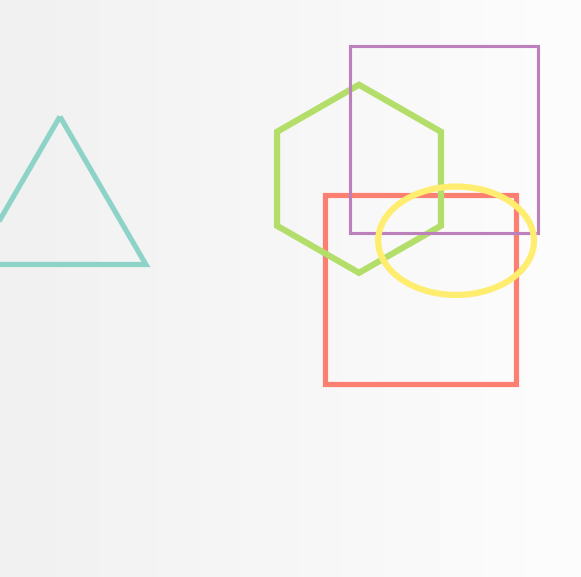[{"shape": "triangle", "thickness": 2.5, "radius": 0.85, "center": [0.103, 0.627]}, {"shape": "square", "thickness": 2.5, "radius": 0.82, "center": [0.723, 0.497]}, {"shape": "hexagon", "thickness": 3, "radius": 0.81, "center": [0.618, 0.69]}, {"shape": "square", "thickness": 1.5, "radius": 0.81, "center": [0.764, 0.758]}, {"shape": "oval", "thickness": 3, "radius": 0.67, "center": [0.785, 0.582]}]